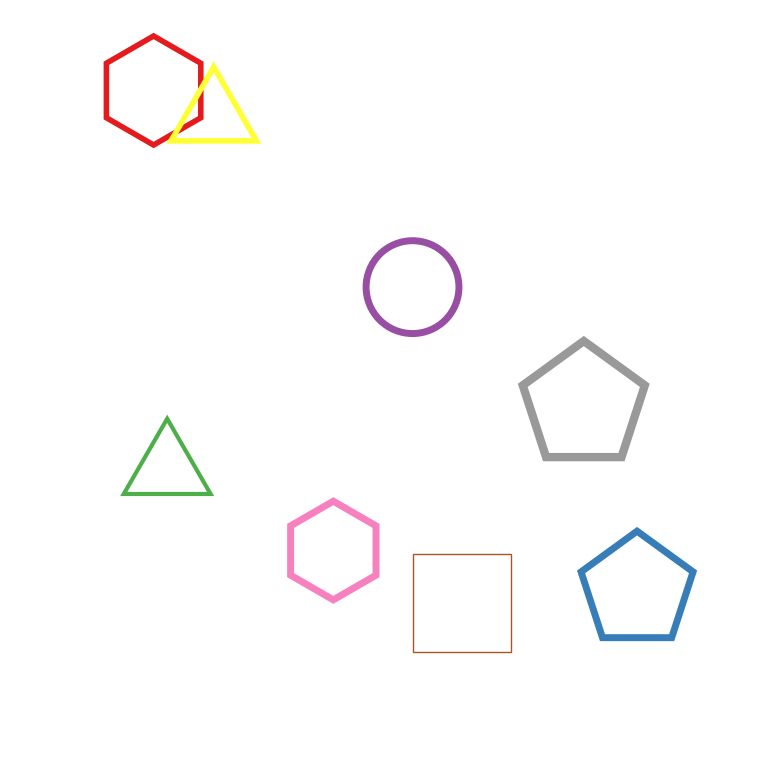[{"shape": "hexagon", "thickness": 2, "radius": 0.35, "center": [0.199, 0.882]}, {"shape": "pentagon", "thickness": 2.5, "radius": 0.38, "center": [0.827, 0.234]}, {"shape": "triangle", "thickness": 1.5, "radius": 0.33, "center": [0.217, 0.391]}, {"shape": "circle", "thickness": 2.5, "radius": 0.3, "center": [0.536, 0.627]}, {"shape": "triangle", "thickness": 2, "radius": 0.32, "center": [0.278, 0.849]}, {"shape": "square", "thickness": 0.5, "radius": 0.32, "center": [0.6, 0.217]}, {"shape": "hexagon", "thickness": 2.5, "radius": 0.32, "center": [0.433, 0.285]}, {"shape": "pentagon", "thickness": 3, "radius": 0.42, "center": [0.758, 0.474]}]